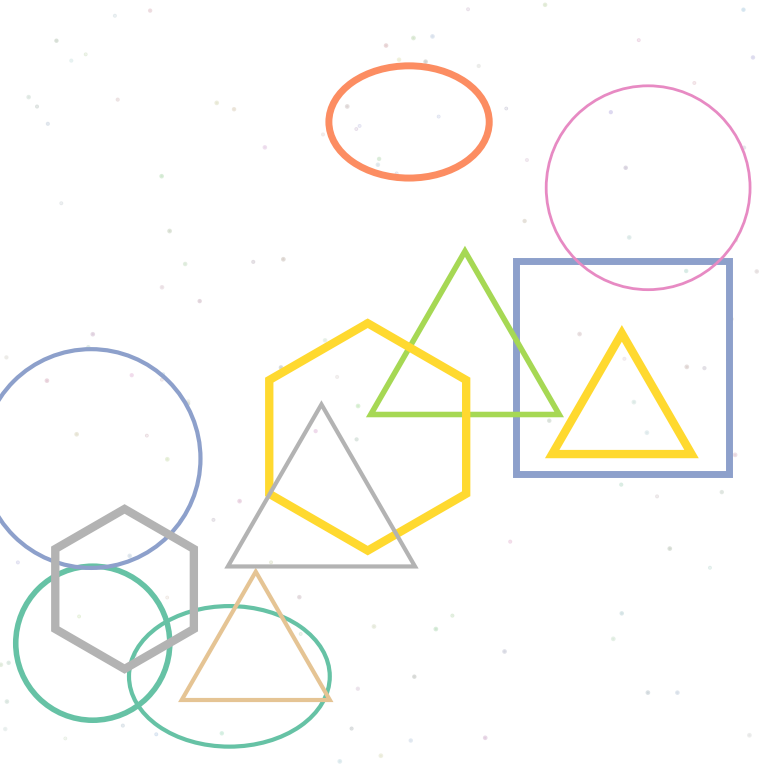[{"shape": "circle", "thickness": 2, "radius": 0.5, "center": [0.12, 0.165]}, {"shape": "oval", "thickness": 1.5, "radius": 0.65, "center": [0.298, 0.122]}, {"shape": "oval", "thickness": 2.5, "radius": 0.52, "center": [0.531, 0.842]}, {"shape": "square", "thickness": 2.5, "radius": 0.69, "center": [0.809, 0.523]}, {"shape": "circle", "thickness": 1.5, "radius": 0.71, "center": [0.118, 0.404]}, {"shape": "circle", "thickness": 1, "radius": 0.66, "center": [0.842, 0.756]}, {"shape": "triangle", "thickness": 2, "radius": 0.71, "center": [0.604, 0.532]}, {"shape": "hexagon", "thickness": 3, "radius": 0.74, "center": [0.478, 0.433]}, {"shape": "triangle", "thickness": 3, "radius": 0.52, "center": [0.808, 0.463]}, {"shape": "triangle", "thickness": 1.5, "radius": 0.56, "center": [0.332, 0.146]}, {"shape": "hexagon", "thickness": 3, "radius": 0.52, "center": [0.162, 0.235]}, {"shape": "triangle", "thickness": 1.5, "radius": 0.7, "center": [0.417, 0.335]}]